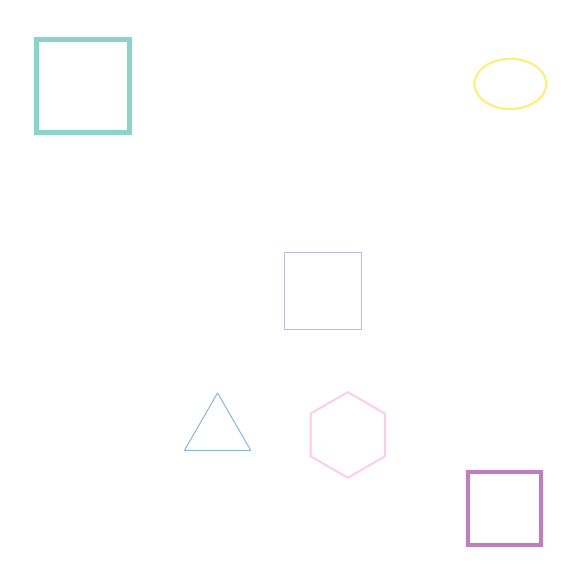[{"shape": "square", "thickness": 2.5, "radius": 0.4, "center": [0.143, 0.851]}, {"shape": "square", "thickness": 0.5, "radius": 0.33, "center": [0.559, 0.496]}, {"shape": "triangle", "thickness": 0.5, "radius": 0.33, "center": [0.377, 0.252]}, {"shape": "hexagon", "thickness": 1, "radius": 0.37, "center": [0.602, 0.246]}, {"shape": "square", "thickness": 2, "radius": 0.32, "center": [0.874, 0.119]}, {"shape": "oval", "thickness": 1, "radius": 0.31, "center": [0.884, 0.854]}]